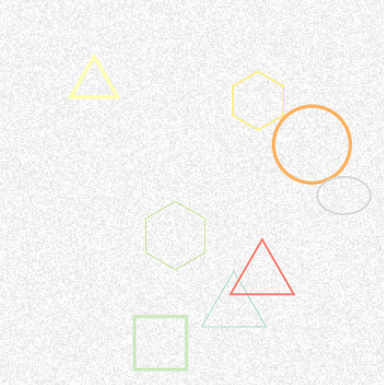[{"shape": "triangle", "thickness": 0.5, "radius": 0.48, "center": [0.608, 0.199]}, {"shape": "triangle", "thickness": 2.5, "radius": 0.35, "center": [0.245, 0.783]}, {"shape": "triangle", "thickness": 1.5, "radius": 0.47, "center": [0.681, 0.283]}, {"shape": "circle", "thickness": 2.5, "radius": 0.5, "center": [0.81, 0.625]}, {"shape": "hexagon", "thickness": 0.5, "radius": 0.44, "center": [0.456, 0.388]}, {"shape": "oval", "thickness": 1.5, "radius": 0.35, "center": [0.893, 0.492]}, {"shape": "square", "thickness": 2.5, "radius": 0.34, "center": [0.416, 0.111]}, {"shape": "hexagon", "thickness": 1, "radius": 0.38, "center": [0.67, 0.738]}]